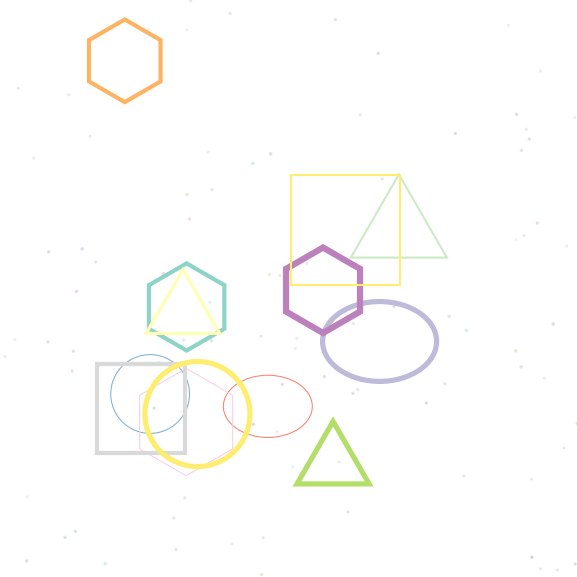[{"shape": "hexagon", "thickness": 2, "radius": 0.38, "center": [0.323, 0.468]}, {"shape": "triangle", "thickness": 1.5, "radius": 0.37, "center": [0.317, 0.459]}, {"shape": "oval", "thickness": 2.5, "radius": 0.49, "center": [0.657, 0.408]}, {"shape": "oval", "thickness": 0.5, "radius": 0.38, "center": [0.464, 0.295]}, {"shape": "circle", "thickness": 0.5, "radius": 0.34, "center": [0.26, 0.317]}, {"shape": "hexagon", "thickness": 2, "radius": 0.36, "center": [0.216, 0.894]}, {"shape": "triangle", "thickness": 2.5, "radius": 0.36, "center": [0.577, 0.197]}, {"shape": "hexagon", "thickness": 0.5, "radius": 0.47, "center": [0.322, 0.268]}, {"shape": "square", "thickness": 2, "radius": 0.38, "center": [0.245, 0.292]}, {"shape": "hexagon", "thickness": 3, "radius": 0.37, "center": [0.559, 0.497]}, {"shape": "triangle", "thickness": 1, "radius": 0.48, "center": [0.691, 0.601]}, {"shape": "square", "thickness": 1, "radius": 0.47, "center": [0.598, 0.601]}, {"shape": "circle", "thickness": 2.5, "radius": 0.45, "center": [0.342, 0.282]}]